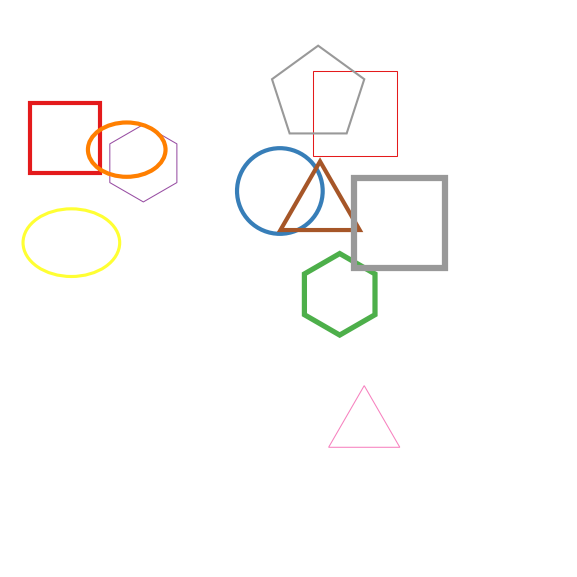[{"shape": "square", "thickness": 0.5, "radius": 0.36, "center": [0.614, 0.803]}, {"shape": "square", "thickness": 2, "radius": 0.3, "center": [0.113, 0.761]}, {"shape": "circle", "thickness": 2, "radius": 0.37, "center": [0.485, 0.668]}, {"shape": "hexagon", "thickness": 2.5, "radius": 0.35, "center": [0.588, 0.49]}, {"shape": "hexagon", "thickness": 0.5, "radius": 0.34, "center": [0.248, 0.717]}, {"shape": "oval", "thickness": 2, "radius": 0.34, "center": [0.219, 0.74]}, {"shape": "oval", "thickness": 1.5, "radius": 0.42, "center": [0.124, 0.579]}, {"shape": "triangle", "thickness": 2, "radius": 0.4, "center": [0.554, 0.64]}, {"shape": "triangle", "thickness": 0.5, "radius": 0.36, "center": [0.631, 0.26]}, {"shape": "square", "thickness": 3, "radius": 0.39, "center": [0.692, 0.613]}, {"shape": "pentagon", "thickness": 1, "radius": 0.42, "center": [0.551, 0.836]}]